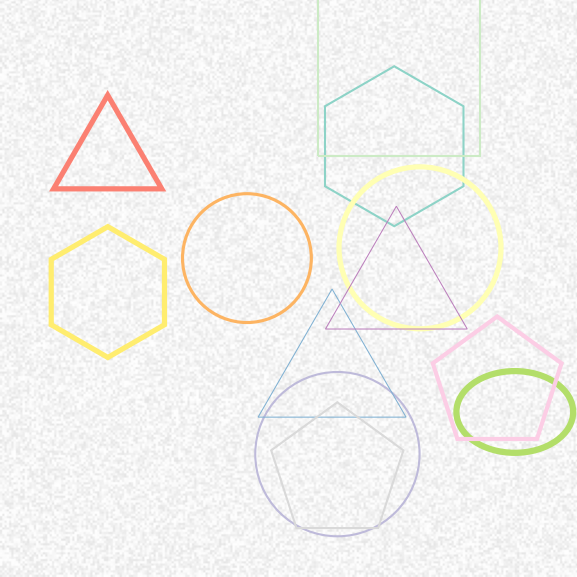[{"shape": "hexagon", "thickness": 1, "radius": 0.69, "center": [0.683, 0.746]}, {"shape": "circle", "thickness": 2.5, "radius": 0.7, "center": [0.727, 0.57]}, {"shape": "circle", "thickness": 1, "radius": 0.71, "center": [0.584, 0.213]}, {"shape": "triangle", "thickness": 2.5, "radius": 0.54, "center": [0.186, 0.726]}, {"shape": "triangle", "thickness": 0.5, "radius": 0.74, "center": [0.575, 0.351]}, {"shape": "circle", "thickness": 1.5, "radius": 0.56, "center": [0.428, 0.552]}, {"shape": "oval", "thickness": 3, "radius": 0.51, "center": [0.891, 0.286]}, {"shape": "pentagon", "thickness": 2, "radius": 0.59, "center": [0.861, 0.334]}, {"shape": "pentagon", "thickness": 1, "radius": 0.6, "center": [0.584, 0.182]}, {"shape": "triangle", "thickness": 0.5, "radius": 0.71, "center": [0.686, 0.5]}, {"shape": "square", "thickness": 1, "radius": 0.7, "center": [0.691, 0.87]}, {"shape": "hexagon", "thickness": 2.5, "radius": 0.57, "center": [0.187, 0.493]}]